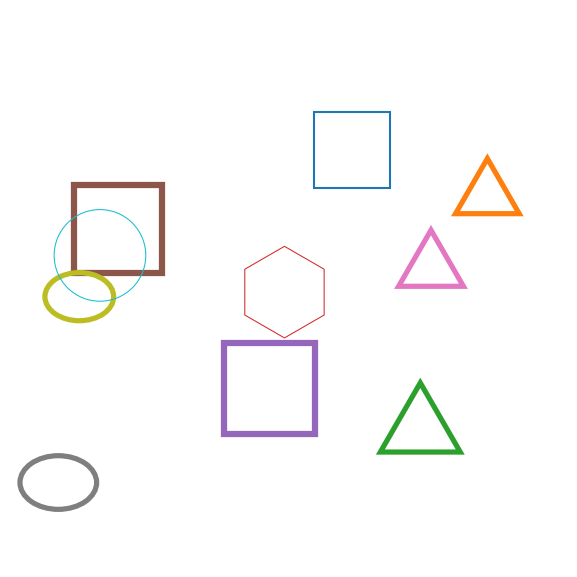[{"shape": "square", "thickness": 1, "radius": 0.33, "center": [0.61, 0.739]}, {"shape": "triangle", "thickness": 2.5, "radius": 0.32, "center": [0.844, 0.661]}, {"shape": "triangle", "thickness": 2.5, "radius": 0.4, "center": [0.728, 0.256]}, {"shape": "hexagon", "thickness": 0.5, "radius": 0.4, "center": [0.493, 0.493]}, {"shape": "square", "thickness": 3, "radius": 0.39, "center": [0.467, 0.327]}, {"shape": "square", "thickness": 3, "radius": 0.38, "center": [0.204, 0.603]}, {"shape": "triangle", "thickness": 2.5, "radius": 0.32, "center": [0.746, 0.536]}, {"shape": "oval", "thickness": 2.5, "radius": 0.33, "center": [0.101, 0.164]}, {"shape": "oval", "thickness": 2.5, "radius": 0.3, "center": [0.137, 0.485]}, {"shape": "circle", "thickness": 0.5, "radius": 0.4, "center": [0.173, 0.557]}]